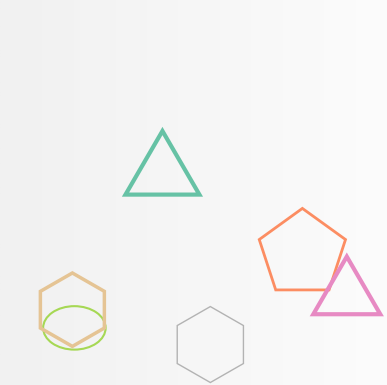[{"shape": "triangle", "thickness": 3, "radius": 0.55, "center": [0.419, 0.55]}, {"shape": "pentagon", "thickness": 2, "radius": 0.59, "center": [0.78, 0.342]}, {"shape": "triangle", "thickness": 3, "radius": 0.5, "center": [0.895, 0.234]}, {"shape": "oval", "thickness": 1.5, "radius": 0.4, "center": [0.192, 0.148]}, {"shape": "hexagon", "thickness": 2.5, "radius": 0.48, "center": [0.187, 0.196]}, {"shape": "hexagon", "thickness": 1, "radius": 0.49, "center": [0.543, 0.105]}]